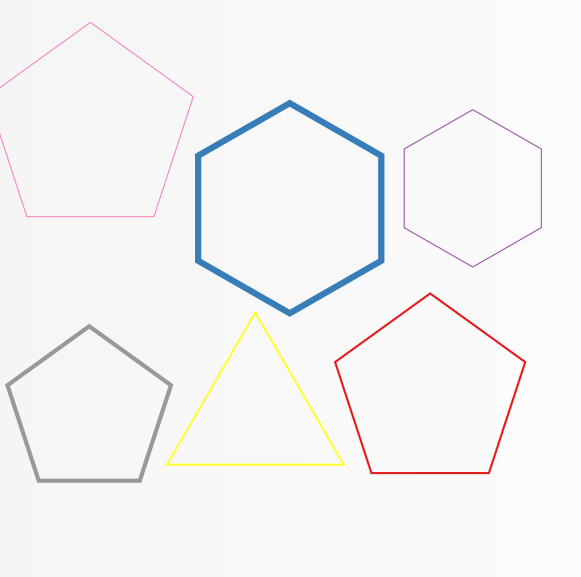[{"shape": "pentagon", "thickness": 1, "radius": 0.86, "center": [0.74, 0.319]}, {"shape": "hexagon", "thickness": 3, "radius": 0.91, "center": [0.498, 0.639]}, {"shape": "hexagon", "thickness": 0.5, "radius": 0.68, "center": [0.813, 0.673]}, {"shape": "triangle", "thickness": 1, "radius": 0.88, "center": [0.439, 0.282]}, {"shape": "pentagon", "thickness": 0.5, "radius": 0.93, "center": [0.156, 0.774]}, {"shape": "pentagon", "thickness": 2, "radius": 0.74, "center": [0.154, 0.286]}]